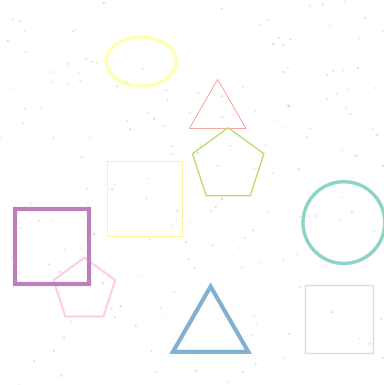[{"shape": "circle", "thickness": 2.5, "radius": 0.53, "center": [0.893, 0.422]}, {"shape": "oval", "thickness": 2.5, "radius": 0.45, "center": [0.367, 0.84]}, {"shape": "triangle", "thickness": 0.5, "radius": 0.42, "center": [0.565, 0.709]}, {"shape": "triangle", "thickness": 3, "radius": 0.57, "center": [0.547, 0.143]}, {"shape": "pentagon", "thickness": 1, "radius": 0.49, "center": [0.593, 0.571]}, {"shape": "pentagon", "thickness": 1.5, "radius": 0.42, "center": [0.219, 0.246]}, {"shape": "square", "thickness": 3, "radius": 0.49, "center": [0.135, 0.359]}, {"shape": "square", "thickness": 1, "radius": 0.44, "center": [0.881, 0.171]}, {"shape": "square", "thickness": 0.5, "radius": 0.48, "center": [0.376, 0.485]}]